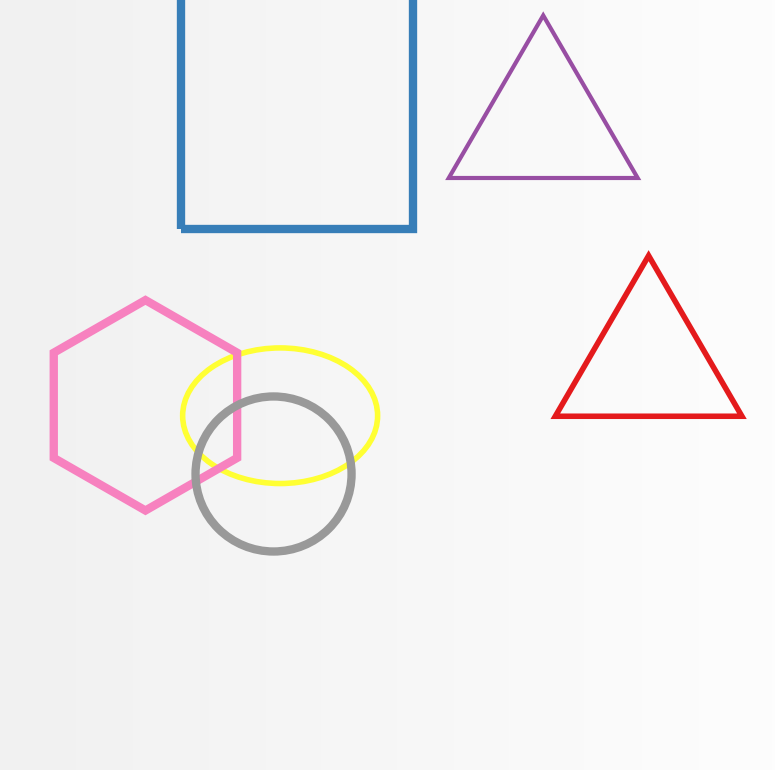[{"shape": "triangle", "thickness": 2, "radius": 0.7, "center": [0.837, 0.529]}, {"shape": "square", "thickness": 3, "radius": 0.75, "center": [0.383, 0.852]}, {"shape": "triangle", "thickness": 1.5, "radius": 0.7, "center": [0.701, 0.839]}, {"shape": "oval", "thickness": 2, "radius": 0.63, "center": [0.361, 0.46]}, {"shape": "hexagon", "thickness": 3, "radius": 0.68, "center": [0.188, 0.474]}, {"shape": "circle", "thickness": 3, "radius": 0.5, "center": [0.353, 0.384]}]